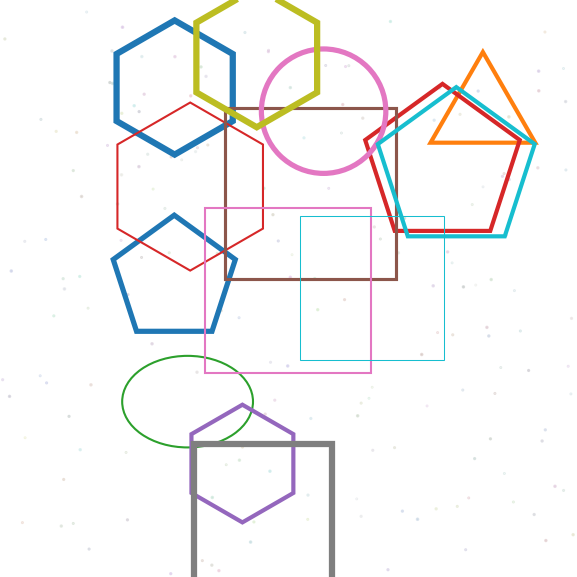[{"shape": "pentagon", "thickness": 2.5, "radius": 0.56, "center": [0.302, 0.515]}, {"shape": "hexagon", "thickness": 3, "radius": 0.58, "center": [0.302, 0.848]}, {"shape": "triangle", "thickness": 2, "radius": 0.52, "center": [0.836, 0.804]}, {"shape": "oval", "thickness": 1, "radius": 0.57, "center": [0.325, 0.304]}, {"shape": "pentagon", "thickness": 2, "radius": 0.7, "center": [0.766, 0.713]}, {"shape": "hexagon", "thickness": 1, "radius": 0.73, "center": [0.329, 0.676]}, {"shape": "hexagon", "thickness": 2, "radius": 0.51, "center": [0.42, 0.196]}, {"shape": "square", "thickness": 1.5, "radius": 0.74, "center": [0.537, 0.663]}, {"shape": "square", "thickness": 1, "radius": 0.72, "center": [0.498, 0.496]}, {"shape": "circle", "thickness": 2.5, "radius": 0.54, "center": [0.56, 0.807]}, {"shape": "square", "thickness": 3, "radius": 0.6, "center": [0.456, 0.11]}, {"shape": "hexagon", "thickness": 3, "radius": 0.6, "center": [0.445, 0.9]}, {"shape": "pentagon", "thickness": 2, "radius": 0.71, "center": [0.79, 0.705]}, {"shape": "square", "thickness": 0.5, "radius": 0.62, "center": [0.645, 0.5]}]